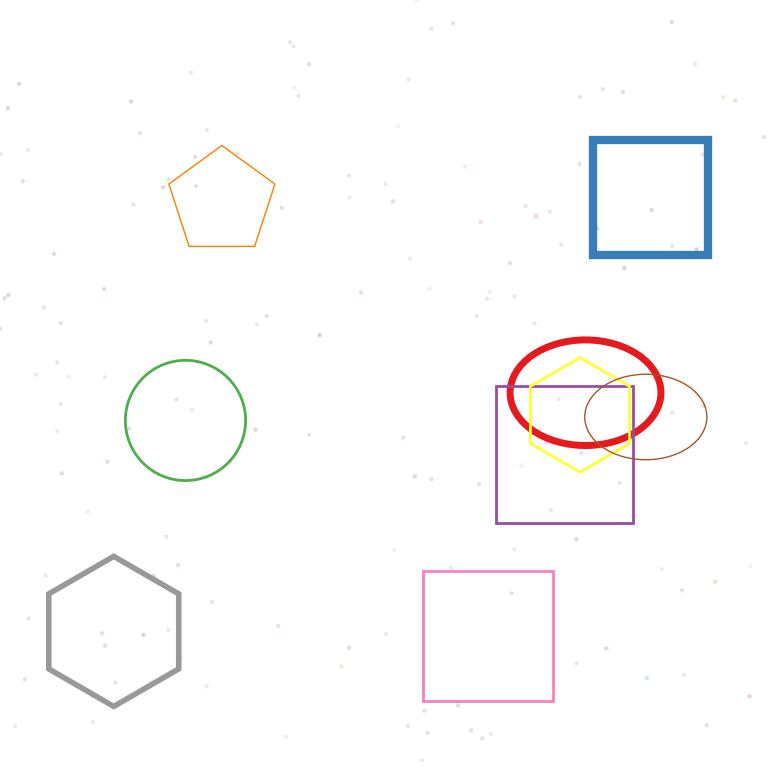[{"shape": "oval", "thickness": 2.5, "radius": 0.49, "center": [0.76, 0.49]}, {"shape": "square", "thickness": 3, "radius": 0.37, "center": [0.845, 0.743]}, {"shape": "circle", "thickness": 1, "radius": 0.39, "center": [0.241, 0.454]}, {"shape": "square", "thickness": 1, "radius": 0.45, "center": [0.733, 0.41]}, {"shape": "pentagon", "thickness": 0.5, "radius": 0.36, "center": [0.288, 0.739]}, {"shape": "hexagon", "thickness": 1, "radius": 0.37, "center": [0.753, 0.461]}, {"shape": "oval", "thickness": 0.5, "radius": 0.4, "center": [0.839, 0.458]}, {"shape": "square", "thickness": 1, "radius": 0.42, "center": [0.634, 0.174]}, {"shape": "hexagon", "thickness": 2, "radius": 0.49, "center": [0.148, 0.18]}]